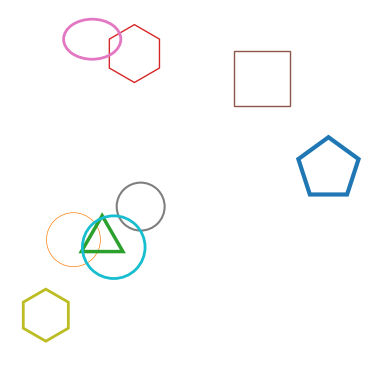[{"shape": "pentagon", "thickness": 3, "radius": 0.41, "center": [0.853, 0.561]}, {"shape": "circle", "thickness": 0.5, "radius": 0.35, "center": [0.191, 0.377]}, {"shape": "triangle", "thickness": 2.5, "radius": 0.31, "center": [0.265, 0.378]}, {"shape": "hexagon", "thickness": 1, "radius": 0.38, "center": [0.349, 0.861]}, {"shape": "square", "thickness": 1, "radius": 0.36, "center": [0.681, 0.796]}, {"shape": "oval", "thickness": 2, "radius": 0.37, "center": [0.24, 0.898]}, {"shape": "circle", "thickness": 1.5, "radius": 0.31, "center": [0.365, 0.463]}, {"shape": "hexagon", "thickness": 2, "radius": 0.34, "center": [0.119, 0.181]}, {"shape": "circle", "thickness": 2, "radius": 0.41, "center": [0.295, 0.358]}]